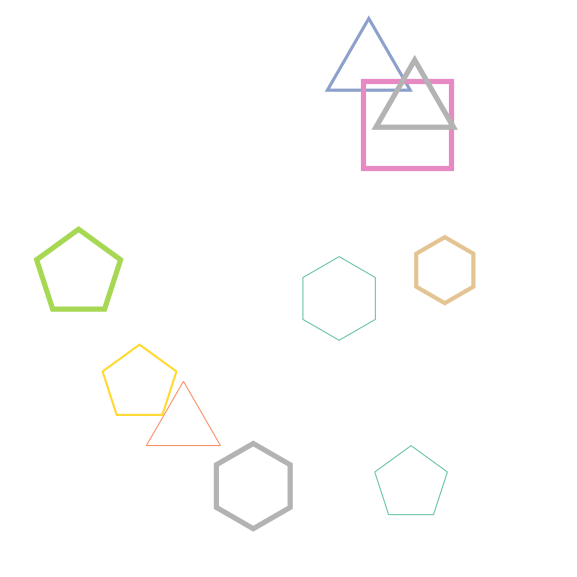[{"shape": "hexagon", "thickness": 0.5, "radius": 0.36, "center": [0.587, 0.482]}, {"shape": "pentagon", "thickness": 0.5, "radius": 0.33, "center": [0.712, 0.161]}, {"shape": "triangle", "thickness": 0.5, "radius": 0.37, "center": [0.318, 0.265]}, {"shape": "triangle", "thickness": 1.5, "radius": 0.41, "center": [0.639, 0.884]}, {"shape": "square", "thickness": 2.5, "radius": 0.38, "center": [0.705, 0.784]}, {"shape": "pentagon", "thickness": 2.5, "radius": 0.38, "center": [0.136, 0.526]}, {"shape": "pentagon", "thickness": 1, "radius": 0.34, "center": [0.242, 0.335]}, {"shape": "hexagon", "thickness": 2, "radius": 0.29, "center": [0.77, 0.531]}, {"shape": "hexagon", "thickness": 2.5, "radius": 0.37, "center": [0.439, 0.157]}, {"shape": "triangle", "thickness": 2.5, "radius": 0.39, "center": [0.718, 0.818]}]